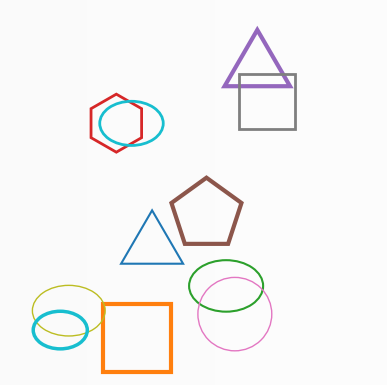[{"shape": "triangle", "thickness": 1.5, "radius": 0.46, "center": [0.392, 0.361]}, {"shape": "square", "thickness": 3, "radius": 0.44, "center": [0.354, 0.123]}, {"shape": "oval", "thickness": 1.5, "radius": 0.48, "center": [0.584, 0.257]}, {"shape": "hexagon", "thickness": 2, "radius": 0.38, "center": [0.3, 0.68]}, {"shape": "triangle", "thickness": 3, "radius": 0.49, "center": [0.664, 0.825]}, {"shape": "pentagon", "thickness": 3, "radius": 0.47, "center": [0.533, 0.443]}, {"shape": "circle", "thickness": 1, "radius": 0.48, "center": [0.606, 0.184]}, {"shape": "square", "thickness": 2, "radius": 0.36, "center": [0.69, 0.736]}, {"shape": "oval", "thickness": 1, "radius": 0.47, "center": [0.177, 0.193]}, {"shape": "oval", "thickness": 2.5, "radius": 0.35, "center": [0.156, 0.143]}, {"shape": "oval", "thickness": 2, "radius": 0.41, "center": [0.339, 0.68]}]